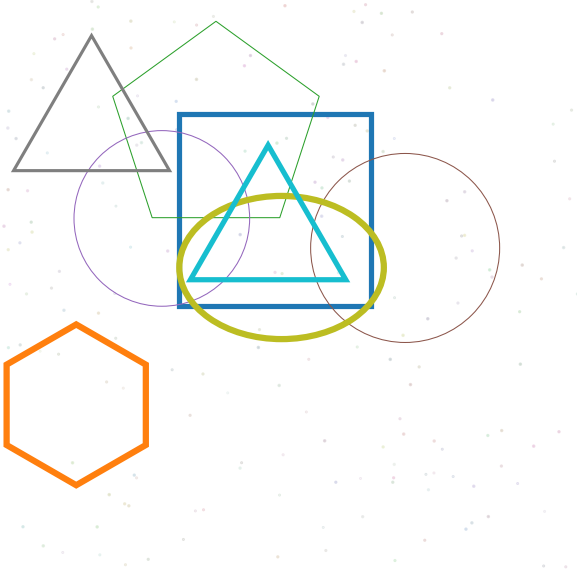[{"shape": "square", "thickness": 2.5, "radius": 0.83, "center": [0.476, 0.635]}, {"shape": "hexagon", "thickness": 3, "radius": 0.7, "center": [0.132, 0.298]}, {"shape": "pentagon", "thickness": 0.5, "radius": 0.94, "center": [0.374, 0.774]}, {"shape": "circle", "thickness": 0.5, "radius": 0.76, "center": [0.28, 0.621]}, {"shape": "circle", "thickness": 0.5, "radius": 0.82, "center": [0.702, 0.57]}, {"shape": "triangle", "thickness": 1.5, "radius": 0.78, "center": [0.159, 0.782]}, {"shape": "oval", "thickness": 3, "radius": 0.89, "center": [0.488, 0.536]}, {"shape": "triangle", "thickness": 2.5, "radius": 0.78, "center": [0.464, 0.592]}]